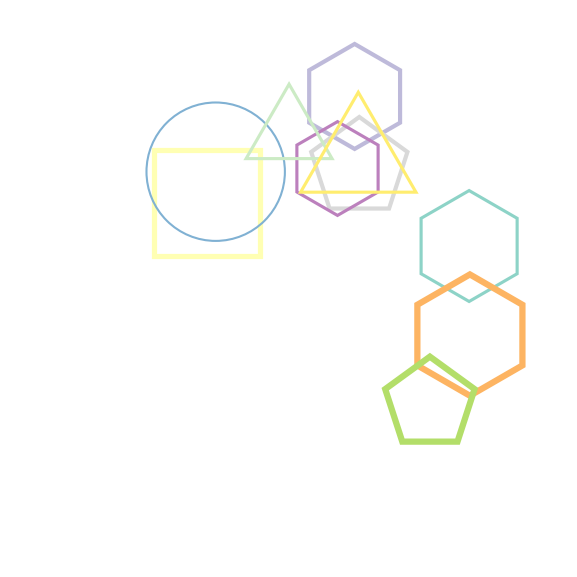[{"shape": "hexagon", "thickness": 1.5, "radius": 0.48, "center": [0.812, 0.573]}, {"shape": "square", "thickness": 2.5, "radius": 0.46, "center": [0.359, 0.647]}, {"shape": "hexagon", "thickness": 2, "radius": 0.45, "center": [0.614, 0.832]}, {"shape": "circle", "thickness": 1, "radius": 0.6, "center": [0.373, 0.702]}, {"shape": "hexagon", "thickness": 3, "radius": 0.53, "center": [0.814, 0.419]}, {"shape": "pentagon", "thickness": 3, "radius": 0.41, "center": [0.744, 0.3]}, {"shape": "pentagon", "thickness": 2, "radius": 0.44, "center": [0.622, 0.709]}, {"shape": "hexagon", "thickness": 1.5, "radius": 0.41, "center": [0.584, 0.707]}, {"shape": "triangle", "thickness": 1.5, "radius": 0.43, "center": [0.501, 0.767]}, {"shape": "triangle", "thickness": 1.5, "radius": 0.58, "center": [0.62, 0.724]}]